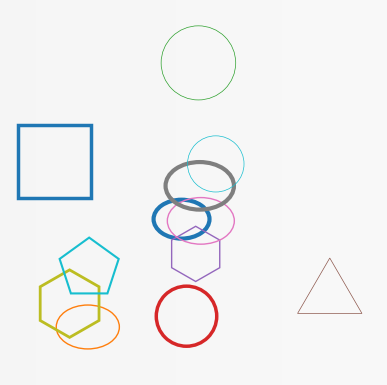[{"shape": "square", "thickness": 2.5, "radius": 0.47, "center": [0.141, 0.58]}, {"shape": "oval", "thickness": 3, "radius": 0.36, "center": [0.468, 0.431]}, {"shape": "oval", "thickness": 1, "radius": 0.41, "center": [0.227, 0.151]}, {"shape": "circle", "thickness": 0.5, "radius": 0.48, "center": [0.512, 0.837]}, {"shape": "circle", "thickness": 2.5, "radius": 0.39, "center": [0.481, 0.179]}, {"shape": "hexagon", "thickness": 1, "radius": 0.36, "center": [0.505, 0.341]}, {"shape": "triangle", "thickness": 0.5, "radius": 0.48, "center": [0.851, 0.234]}, {"shape": "oval", "thickness": 1, "radius": 0.43, "center": [0.518, 0.426]}, {"shape": "oval", "thickness": 3, "radius": 0.44, "center": [0.515, 0.517]}, {"shape": "hexagon", "thickness": 2, "radius": 0.44, "center": [0.18, 0.211]}, {"shape": "circle", "thickness": 0.5, "radius": 0.36, "center": [0.557, 0.574]}, {"shape": "pentagon", "thickness": 1.5, "radius": 0.4, "center": [0.23, 0.303]}]